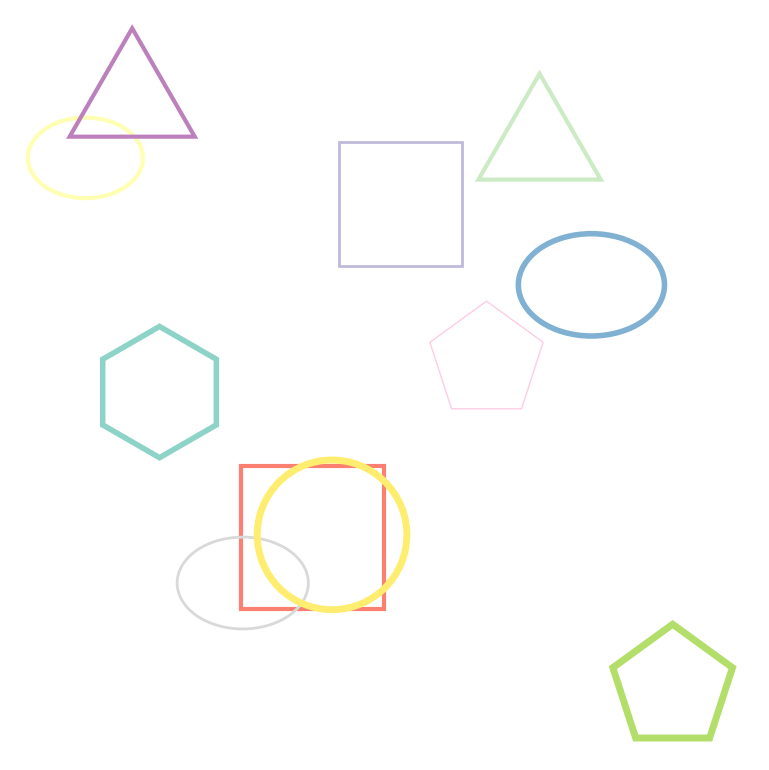[{"shape": "hexagon", "thickness": 2, "radius": 0.43, "center": [0.207, 0.491]}, {"shape": "oval", "thickness": 1.5, "radius": 0.37, "center": [0.111, 0.795]}, {"shape": "square", "thickness": 1, "radius": 0.4, "center": [0.52, 0.735]}, {"shape": "square", "thickness": 1.5, "radius": 0.46, "center": [0.406, 0.302]}, {"shape": "oval", "thickness": 2, "radius": 0.47, "center": [0.768, 0.63]}, {"shape": "pentagon", "thickness": 2.5, "radius": 0.41, "center": [0.874, 0.108]}, {"shape": "pentagon", "thickness": 0.5, "radius": 0.39, "center": [0.632, 0.532]}, {"shape": "oval", "thickness": 1, "radius": 0.43, "center": [0.315, 0.243]}, {"shape": "triangle", "thickness": 1.5, "radius": 0.47, "center": [0.172, 0.869]}, {"shape": "triangle", "thickness": 1.5, "radius": 0.46, "center": [0.701, 0.813]}, {"shape": "circle", "thickness": 2.5, "radius": 0.49, "center": [0.431, 0.305]}]